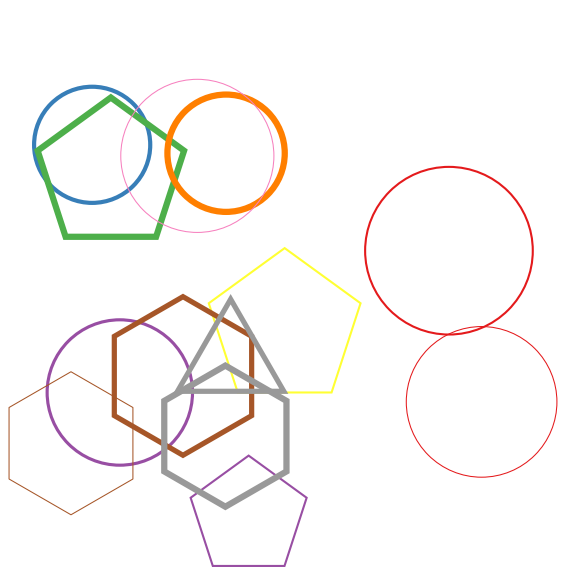[{"shape": "circle", "thickness": 0.5, "radius": 0.65, "center": [0.834, 0.303]}, {"shape": "circle", "thickness": 1, "radius": 0.73, "center": [0.777, 0.565]}, {"shape": "circle", "thickness": 2, "radius": 0.5, "center": [0.16, 0.748]}, {"shape": "pentagon", "thickness": 3, "radius": 0.67, "center": [0.192, 0.697]}, {"shape": "pentagon", "thickness": 1, "radius": 0.53, "center": [0.431, 0.105]}, {"shape": "circle", "thickness": 1.5, "radius": 0.63, "center": [0.207, 0.319]}, {"shape": "circle", "thickness": 3, "radius": 0.51, "center": [0.391, 0.734]}, {"shape": "pentagon", "thickness": 1, "radius": 0.69, "center": [0.493, 0.431]}, {"shape": "hexagon", "thickness": 0.5, "radius": 0.62, "center": [0.123, 0.232]}, {"shape": "hexagon", "thickness": 2.5, "radius": 0.69, "center": [0.317, 0.348]}, {"shape": "circle", "thickness": 0.5, "radius": 0.66, "center": [0.342, 0.729]}, {"shape": "triangle", "thickness": 2.5, "radius": 0.53, "center": [0.399, 0.375]}, {"shape": "hexagon", "thickness": 3, "radius": 0.61, "center": [0.39, 0.244]}]